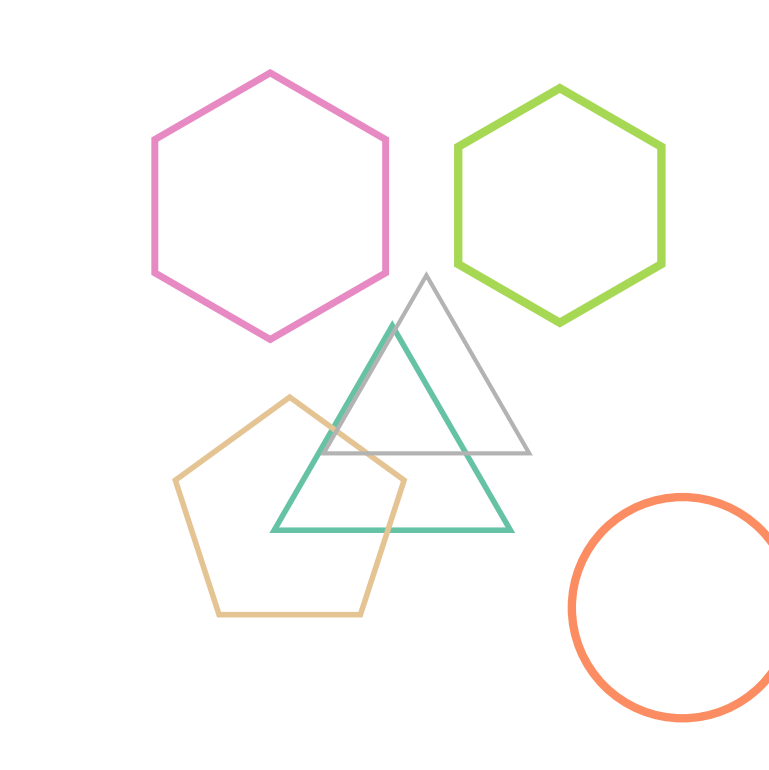[{"shape": "triangle", "thickness": 2, "radius": 0.89, "center": [0.509, 0.4]}, {"shape": "circle", "thickness": 3, "radius": 0.72, "center": [0.886, 0.211]}, {"shape": "hexagon", "thickness": 2.5, "radius": 0.87, "center": [0.351, 0.732]}, {"shape": "hexagon", "thickness": 3, "radius": 0.76, "center": [0.727, 0.733]}, {"shape": "pentagon", "thickness": 2, "radius": 0.78, "center": [0.376, 0.328]}, {"shape": "triangle", "thickness": 1.5, "radius": 0.77, "center": [0.554, 0.488]}]